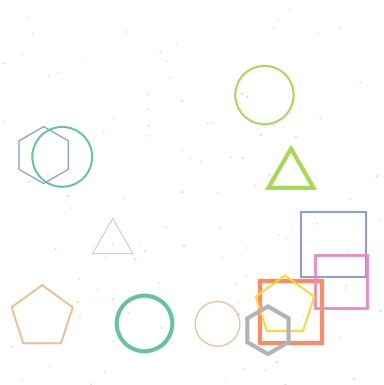[{"shape": "circle", "thickness": 1.5, "radius": 0.39, "center": [0.162, 0.593]}, {"shape": "circle", "thickness": 3, "radius": 0.36, "center": [0.375, 0.16]}, {"shape": "square", "thickness": 3, "radius": 0.41, "center": [0.755, 0.19]}, {"shape": "square", "thickness": 1.5, "radius": 0.42, "center": [0.867, 0.364]}, {"shape": "hexagon", "thickness": 1, "radius": 0.37, "center": [0.113, 0.597]}, {"shape": "square", "thickness": 2, "radius": 0.34, "center": [0.886, 0.269]}, {"shape": "triangle", "thickness": 3, "radius": 0.34, "center": [0.756, 0.546]}, {"shape": "circle", "thickness": 1.5, "radius": 0.38, "center": [0.687, 0.753]}, {"shape": "pentagon", "thickness": 1.5, "radius": 0.4, "center": [0.74, 0.205]}, {"shape": "circle", "thickness": 1, "radius": 0.29, "center": [0.565, 0.159]}, {"shape": "pentagon", "thickness": 1.5, "radius": 0.42, "center": [0.109, 0.176]}, {"shape": "triangle", "thickness": 0.5, "radius": 0.31, "center": [0.293, 0.371]}, {"shape": "hexagon", "thickness": 3, "radius": 0.31, "center": [0.696, 0.142]}]